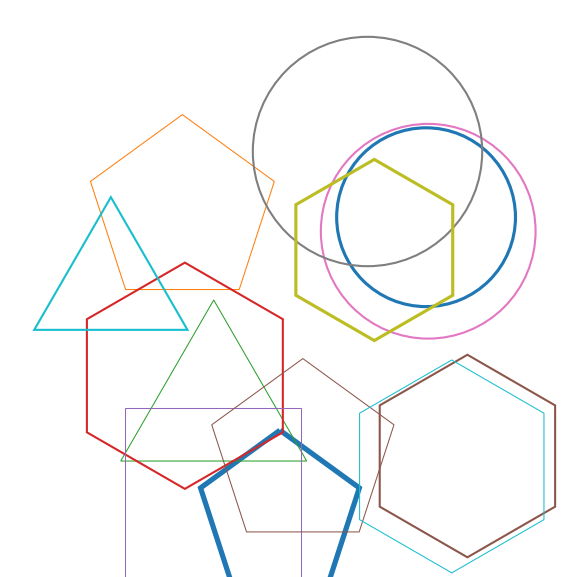[{"shape": "pentagon", "thickness": 2.5, "radius": 0.72, "center": [0.485, 0.11]}, {"shape": "circle", "thickness": 1.5, "radius": 0.77, "center": [0.738, 0.623]}, {"shape": "pentagon", "thickness": 0.5, "radius": 0.84, "center": [0.316, 0.633]}, {"shape": "triangle", "thickness": 0.5, "radius": 0.93, "center": [0.37, 0.294]}, {"shape": "hexagon", "thickness": 1, "radius": 0.98, "center": [0.32, 0.348]}, {"shape": "square", "thickness": 0.5, "radius": 0.76, "center": [0.369, 0.141]}, {"shape": "hexagon", "thickness": 1, "radius": 0.88, "center": [0.809, 0.209]}, {"shape": "pentagon", "thickness": 0.5, "radius": 0.83, "center": [0.524, 0.212]}, {"shape": "circle", "thickness": 1, "radius": 0.93, "center": [0.741, 0.599]}, {"shape": "circle", "thickness": 1, "radius": 0.99, "center": [0.636, 0.737]}, {"shape": "hexagon", "thickness": 1.5, "radius": 0.78, "center": [0.648, 0.566]}, {"shape": "triangle", "thickness": 1, "radius": 0.77, "center": [0.192, 0.505]}, {"shape": "hexagon", "thickness": 0.5, "radius": 0.92, "center": [0.782, 0.191]}]